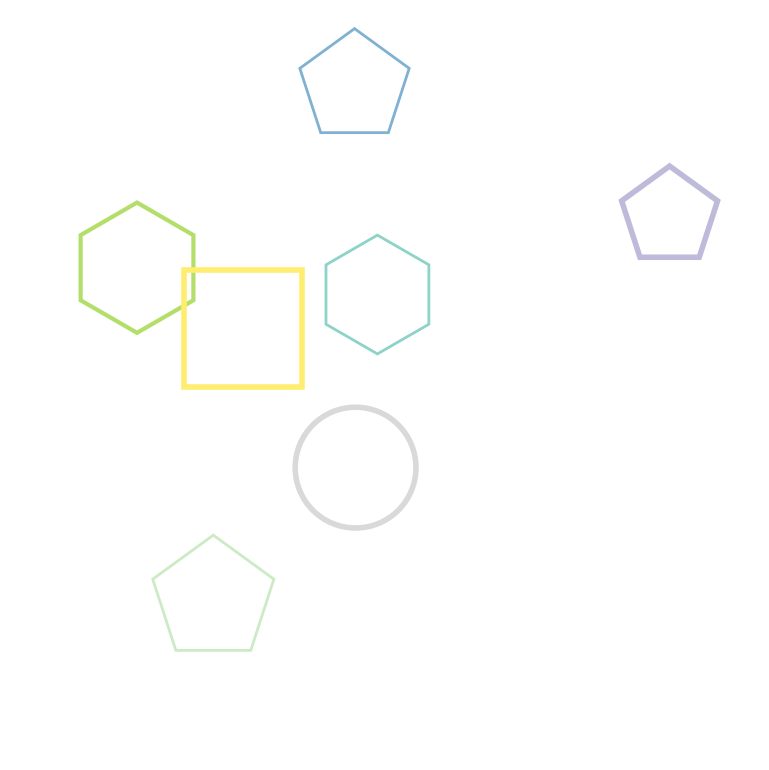[{"shape": "hexagon", "thickness": 1, "radius": 0.39, "center": [0.49, 0.618]}, {"shape": "pentagon", "thickness": 2, "radius": 0.33, "center": [0.87, 0.719]}, {"shape": "pentagon", "thickness": 1, "radius": 0.37, "center": [0.46, 0.888]}, {"shape": "hexagon", "thickness": 1.5, "radius": 0.42, "center": [0.178, 0.652]}, {"shape": "circle", "thickness": 2, "radius": 0.39, "center": [0.462, 0.393]}, {"shape": "pentagon", "thickness": 1, "radius": 0.41, "center": [0.277, 0.222]}, {"shape": "square", "thickness": 2, "radius": 0.38, "center": [0.315, 0.574]}]